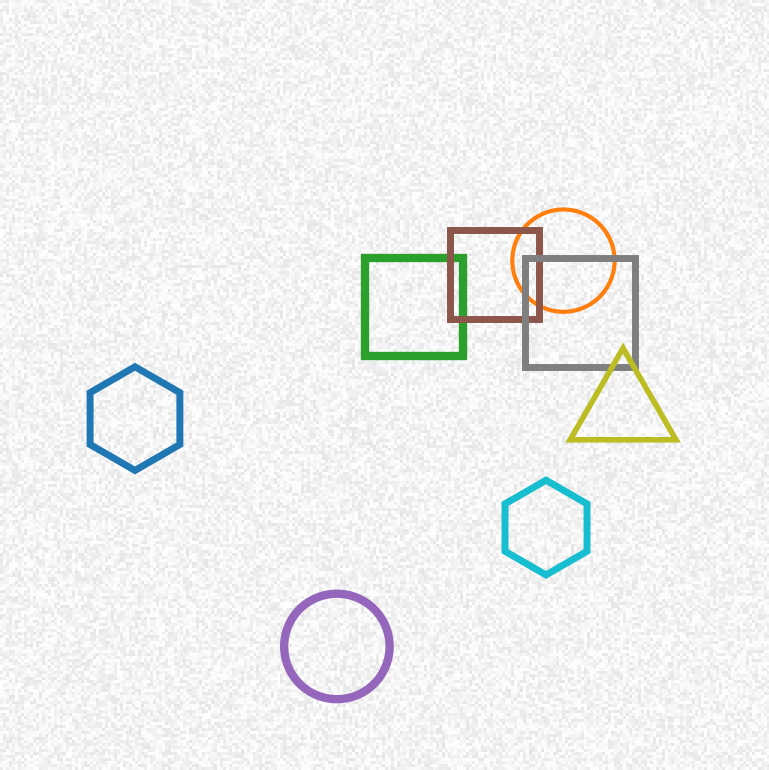[{"shape": "hexagon", "thickness": 2.5, "radius": 0.34, "center": [0.175, 0.456]}, {"shape": "circle", "thickness": 1.5, "radius": 0.33, "center": [0.732, 0.662]}, {"shape": "square", "thickness": 3, "radius": 0.32, "center": [0.538, 0.601]}, {"shape": "circle", "thickness": 3, "radius": 0.34, "center": [0.438, 0.16]}, {"shape": "square", "thickness": 2.5, "radius": 0.29, "center": [0.642, 0.644]}, {"shape": "square", "thickness": 2.5, "radius": 0.36, "center": [0.753, 0.594]}, {"shape": "triangle", "thickness": 2, "radius": 0.4, "center": [0.809, 0.469]}, {"shape": "hexagon", "thickness": 2.5, "radius": 0.31, "center": [0.709, 0.315]}]